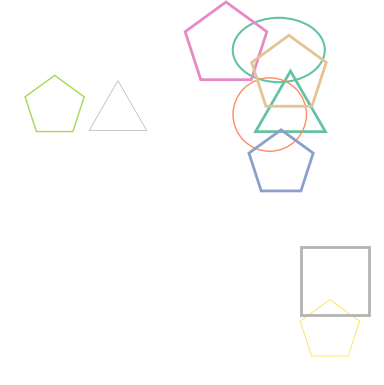[{"shape": "triangle", "thickness": 2, "radius": 0.52, "center": [0.754, 0.71]}, {"shape": "oval", "thickness": 1.5, "radius": 0.6, "center": [0.724, 0.87]}, {"shape": "circle", "thickness": 1, "radius": 0.48, "center": [0.701, 0.702]}, {"shape": "pentagon", "thickness": 2, "radius": 0.44, "center": [0.73, 0.575]}, {"shape": "pentagon", "thickness": 2, "radius": 0.56, "center": [0.587, 0.883]}, {"shape": "pentagon", "thickness": 1, "radius": 0.4, "center": [0.142, 0.724]}, {"shape": "pentagon", "thickness": 0.5, "radius": 0.41, "center": [0.857, 0.141]}, {"shape": "pentagon", "thickness": 2, "radius": 0.51, "center": [0.751, 0.806]}, {"shape": "square", "thickness": 2, "radius": 0.44, "center": [0.871, 0.271]}, {"shape": "triangle", "thickness": 0.5, "radius": 0.43, "center": [0.306, 0.704]}]